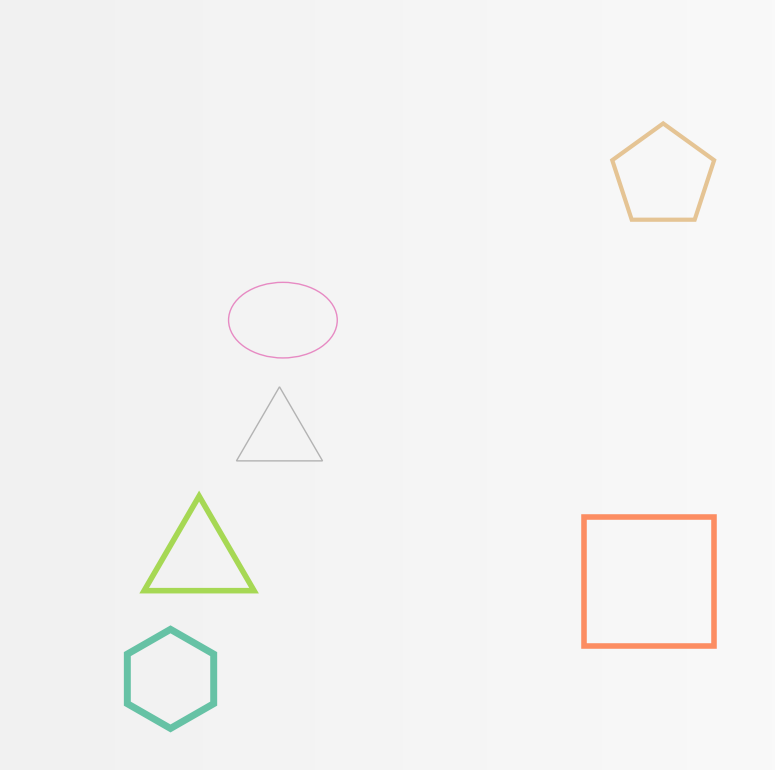[{"shape": "hexagon", "thickness": 2.5, "radius": 0.32, "center": [0.22, 0.118]}, {"shape": "square", "thickness": 2, "radius": 0.42, "center": [0.837, 0.245]}, {"shape": "oval", "thickness": 0.5, "radius": 0.35, "center": [0.365, 0.584]}, {"shape": "triangle", "thickness": 2, "radius": 0.41, "center": [0.257, 0.274]}, {"shape": "pentagon", "thickness": 1.5, "radius": 0.35, "center": [0.856, 0.771]}, {"shape": "triangle", "thickness": 0.5, "radius": 0.32, "center": [0.361, 0.434]}]